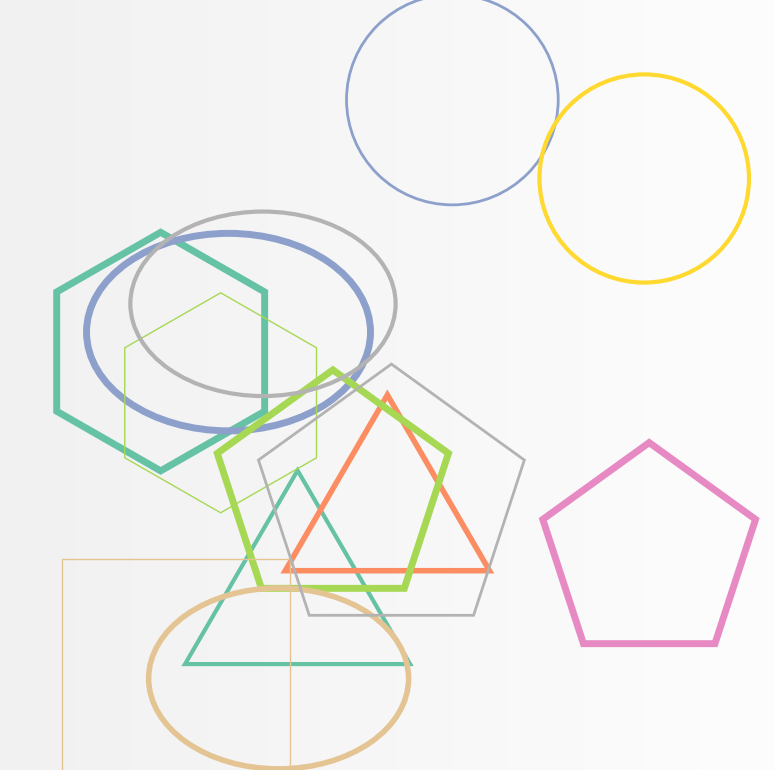[{"shape": "triangle", "thickness": 1.5, "radius": 0.84, "center": [0.384, 0.221]}, {"shape": "hexagon", "thickness": 2.5, "radius": 0.77, "center": [0.207, 0.543]}, {"shape": "triangle", "thickness": 2, "radius": 0.76, "center": [0.5, 0.335]}, {"shape": "circle", "thickness": 1, "radius": 0.68, "center": [0.584, 0.871]}, {"shape": "oval", "thickness": 2.5, "radius": 0.92, "center": [0.295, 0.569]}, {"shape": "pentagon", "thickness": 2.5, "radius": 0.72, "center": [0.838, 0.281]}, {"shape": "hexagon", "thickness": 0.5, "radius": 0.71, "center": [0.285, 0.477]}, {"shape": "pentagon", "thickness": 2.5, "radius": 0.78, "center": [0.429, 0.363]}, {"shape": "circle", "thickness": 1.5, "radius": 0.68, "center": [0.831, 0.768]}, {"shape": "square", "thickness": 0.5, "radius": 0.73, "center": [0.227, 0.127]}, {"shape": "oval", "thickness": 2, "radius": 0.84, "center": [0.36, 0.119]}, {"shape": "oval", "thickness": 1.5, "radius": 0.86, "center": [0.339, 0.605]}, {"shape": "pentagon", "thickness": 1, "radius": 0.9, "center": [0.505, 0.347]}]